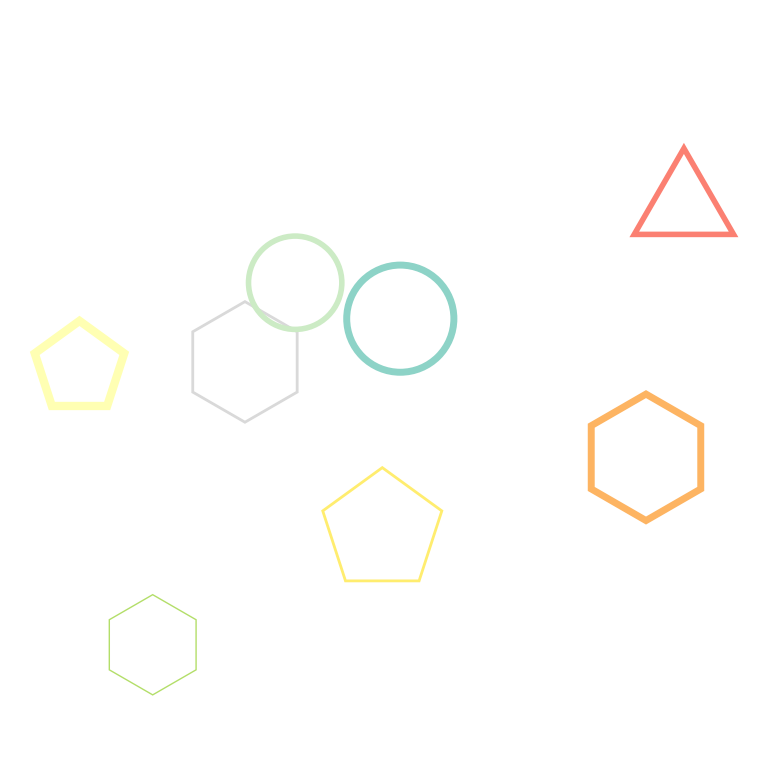[{"shape": "circle", "thickness": 2.5, "radius": 0.35, "center": [0.52, 0.586]}, {"shape": "pentagon", "thickness": 3, "radius": 0.31, "center": [0.103, 0.522]}, {"shape": "triangle", "thickness": 2, "radius": 0.37, "center": [0.888, 0.733]}, {"shape": "hexagon", "thickness": 2.5, "radius": 0.41, "center": [0.839, 0.406]}, {"shape": "hexagon", "thickness": 0.5, "radius": 0.33, "center": [0.198, 0.163]}, {"shape": "hexagon", "thickness": 1, "radius": 0.39, "center": [0.318, 0.53]}, {"shape": "circle", "thickness": 2, "radius": 0.3, "center": [0.383, 0.633]}, {"shape": "pentagon", "thickness": 1, "radius": 0.41, "center": [0.496, 0.311]}]